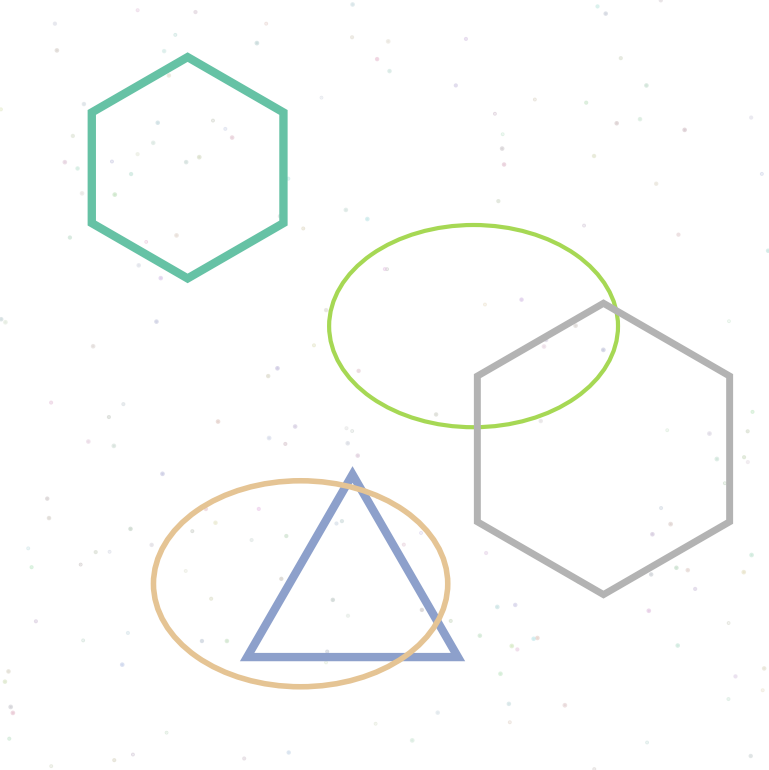[{"shape": "hexagon", "thickness": 3, "radius": 0.72, "center": [0.244, 0.782]}, {"shape": "triangle", "thickness": 3, "radius": 0.79, "center": [0.458, 0.226]}, {"shape": "oval", "thickness": 1.5, "radius": 0.94, "center": [0.615, 0.576]}, {"shape": "oval", "thickness": 2, "radius": 0.96, "center": [0.39, 0.242]}, {"shape": "hexagon", "thickness": 2.5, "radius": 0.95, "center": [0.784, 0.417]}]